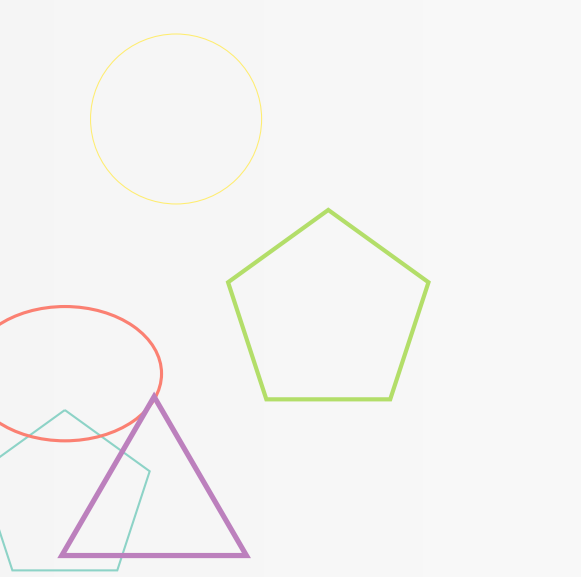[{"shape": "pentagon", "thickness": 1, "radius": 0.77, "center": [0.112, 0.136]}, {"shape": "oval", "thickness": 1.5, "radius": 0.83, "center": [0.112, 0.352]}, {"shape": "pentagon", "thickness": 2, "radius": 0.91, "center": [0.565, 0.454]}, {"shape": "triangle", "thickness": 2.5, "radius": 0.92, "center": [0.265, 0.129]}, {"shape": "circle", "thickness": 0.5, "radius": 0.74, "center": [0.303, 0.793]}]